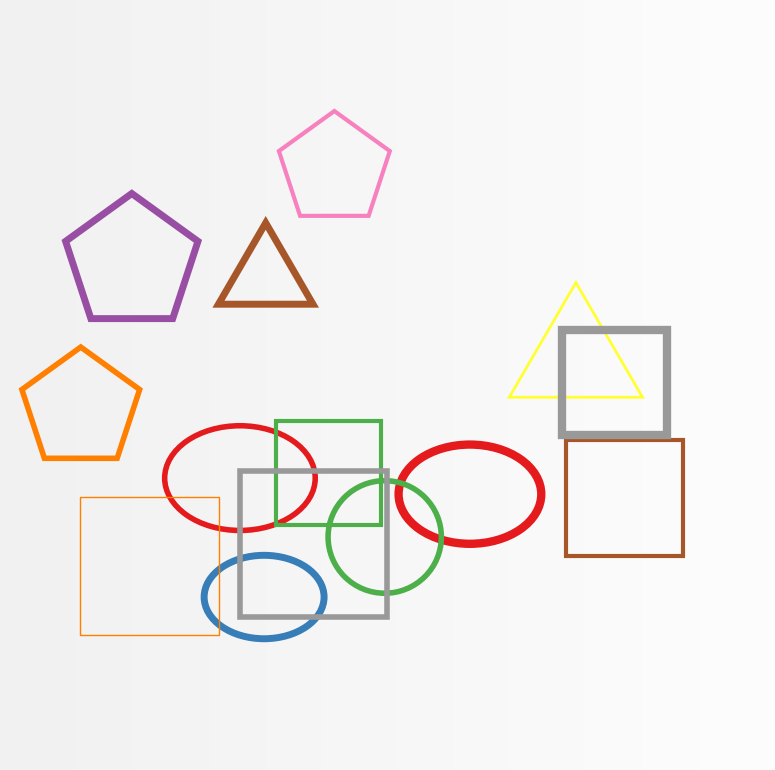[{"shape": "oval", "thickness": 3, "radius": 0.46, "center": [0.606, 0.358]}, {"shape": "oval", "thickness": 2, "radius": 0.49, "center": [0.31, 0.379]}, {"shape": "oval", "thickness": 2.5, "radius": 0.39, "center": [0.341, 0.225]}, {"shape": "circle", "thickness": 2, "radius": 0.37, "center": [0.496, 0.303]}, {"shape": "square", "thickness": 1.5, "radius": 0.34, "center": [0.424, 0.386]}, {"shape": "pentagon", "thickness": 2.5, "radius": 0.45, "center": [0.17, 0.659]}, {"shape": "pentagon", "thickness": 2, "radius": 0.4, "center": [0.104, 0.469]}, {"shape": "square", "thickness": 0.5, "radius": 0.45, "center": [0.193, 0.265]}, {"shape": "triangle", "thickness": 1, "radius": 0.5, "center": [0.743, 0.534]}, {"shape": "triangle", "thickness": 2.5, "radius": 0.35, "center": [0.343, 0.64]}, {"shape": "square", "thickness": 1.5, "radius": 0.38, "center": [0.806, 0.353]}, {"shape": "pentagon", "thickness": 1.5, "radius": 0.38, "center": [0.431, 0.781]}, {"shape": "square", "thickness": 2, "radius": 0.47, "center": [0.404, 0.293]}, {"shape": "square", "thickness": 3, "radius": 0.34, "center": [0.793, 0.503]}]